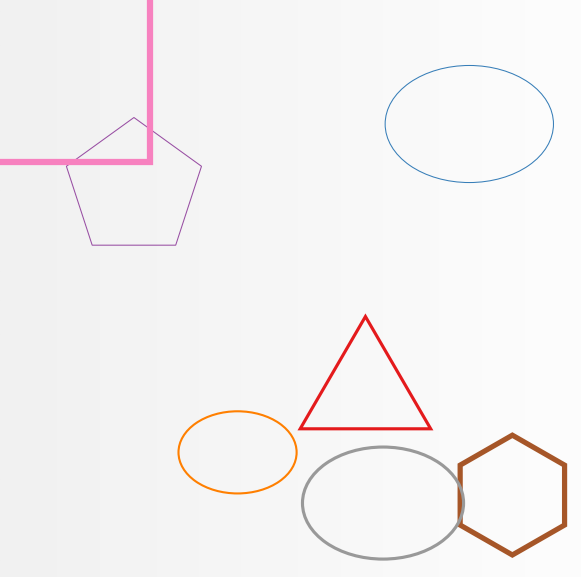[{"shape": "triangle", "thickness": 1.5, "radius": 0.65, "center": [0.629, 0.321]}, {"shape": "oval", "thickness": 0.5, "radius": 0.72, "center": [0.807, 0.784]}, {"shape": "pentagon", "thickness": 0.5, "radius": 0.61, "center": [0.23, 0.673]}, {"shape": "oval", "thickness": 1, "radius": 0.51, "center": [0.409, 0.216]}, {"shape": "hexagon", "thickness": 2.5, "radius": 0.52, "center": [0.881, 0.142]}, {"shape": "square", "thickness": 3, "radius": 0.71, "center": [0.116, 0.861]}, {"shape": "oval", "thickness": 1.5, "radius": 0.69, "center": [0.659, 0.128]}]